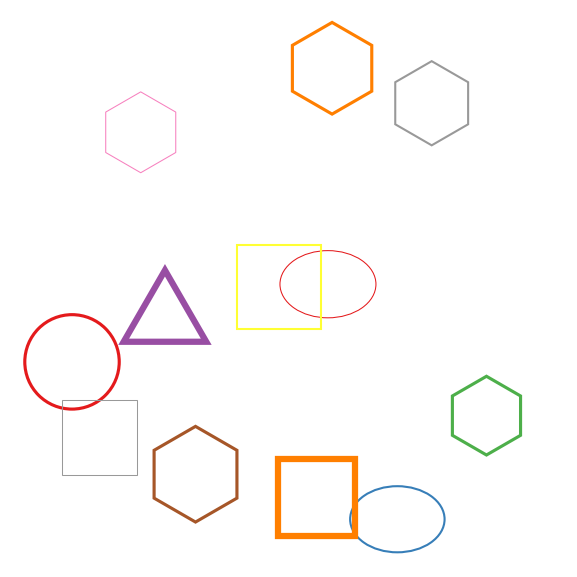[{"shape": "circle", "thickness": 1.5, "radius": 0.41, "center": [0.125, 0.373]}, {"shape": "oval", "thickness": 0.5, "radius": 0.42, "center": [0.568, 0.507]}, {"shape": "oval", "thickness": 1, "radius": 0.41, "center": [0.688, 0.1]}, {"shape": "hexagon", "thickness": 1.5, "radius": 0.34, "center": [0.842, 0.279]}, {"shape": "triangle", "thickness": 3, "radius": 0.41, "center": [0.286, 0.449]}, {"shape": "square", "thickness": 3, "radius": 0.34, "center": [0.548, 0.137]}, {"shape": "hexagon", "thickness": 1.5, "radius": 0.4, "center": [0.575, 0.881]}, {"shape": "square", "thickness": 1, "radius": 0.36, "center": [0.484, 0.502]}, {"shape": "hexagon", "thickness": 1.5, "radius": 0.41, "center": [0.339, 0.178]}, {"shape": "hexagon", "thickness": 0.5, "radius": 0.35, "center": [0.244, 0.77]}, {"shape": "square", "thickness": 0.5, "radius": 0.32, "center": [0.172, 0.242]}, {"shape": "hexagon", "thickness": 1, "radius": 0.36, "center": [0.748, 0.82]}]